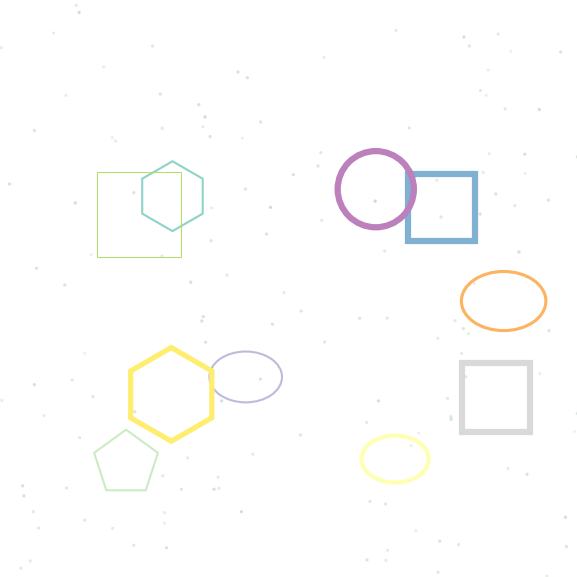[{"shape": "hexagon", "thickness": 1, "radius": 0.3, "center": [0.299, 0.659]}, {"shape": "oval", "thickness": 2, "radius": 0.29, "center": [0.684, 0.204]}, {"shape": "oval", "thickness": 1, "radius": 0.31, "center": [0.425, 0.346]}, {"shape": "square", "thickness": 3, "radius": 0.29, "center": [0.765, 0.64]}, {"shape": "oval", "thickness": 1.5, "radius": 0.37, "center": [0.872, 0.478]}, {"shape": "square", "thickness": 0.5, "radius": 0.36, "center": [0.241, 0.628]}, {"shape": "square", "thickness": 3, "radius": 0.29, "center": [0.859, 0.311]}, {"shape": "circle", "thickness": 3, "radius": 0.33, "center": [0.651, 0.672]}, {"shape": "pentagon", "thickness": 1, "radius": 0.29, "center": [0.218, 0.197]}, {"shape": "hexagon", "thickness": 2.5, "radius": 0.41, "center": [0.297, 0.316]}]